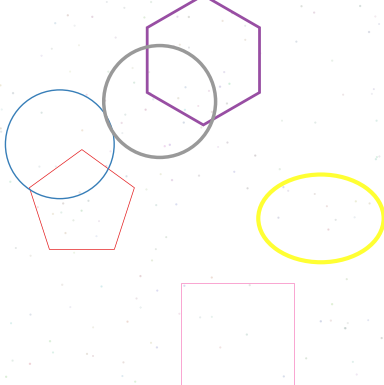[{"shape": "pentagon", "thickness": 0.5, "radius": 0.72, "center": [0.213, 0.468]}, {"shape": "circle", "thickness": 1, "radius": 0.71, "center": [0.155, 0.625]}, {"shape": "hexagon", "thickness": 2, "radius": 0.84, "center": [0.528, 0.844]}, {"shape": "oval", "thickness": 3, "radius": 0.81, "center": [0.834, 0.433]}, {"shape": "square", "thickness": 0.5, "radius": 0.74, "center": [0.618, 0.118]}, {"shape": "circle", "thickness": 2.5, "radius": 0.73, "center": [0.415, 0.736]}]